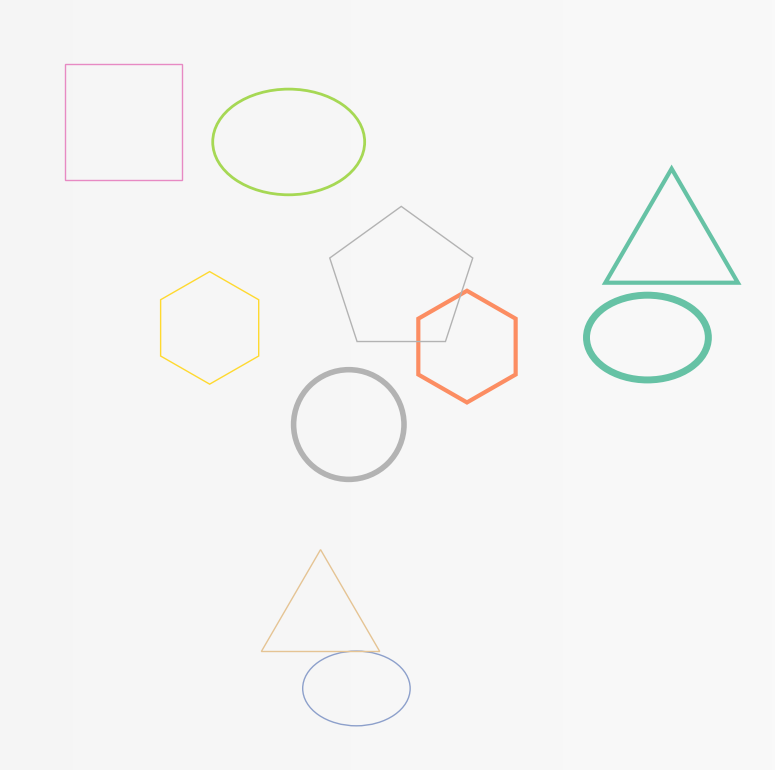[{"shape": "triangle", "thickness": 1.5, "radius": 0.49, "center": [0.867, 0.682]}, {"shape": "oval", "thickness": 2.5, "radius": 0.39, "center": [0.835, 0.562]}, {"shape": "hexagon", "thickness": 1.5, "radius": 0.36, "center": [0.603, 0.55]}, {"shape": "oval", "thickness": 0.5, "radius": 0.35, "center": [0.46, 0.106]}, {"shape": "square", "thickness": 0.5, "radius": 0.38, "center": [0.16, 0.842]}, {"shape": "oval", "thickness": 1, "radius": 0.49, "center": [0.373, 0.816]}, {"shape": "hexagon", "thickness": 0.5, "radius": 0.37, "center": [0.271, 0.574]}, {"shape": "triangle", "thickness": 0.5, "radius": 0.44, "center": [0.414, 0.198]}, {"shape": "pentagon", "thickness": 0.5, "radius": 0.49, "center": [0.518, 0.635]}, {"shape": "circle", "thickness": 2, "radius": 0.36, "center": [0.45, 0.449]}]